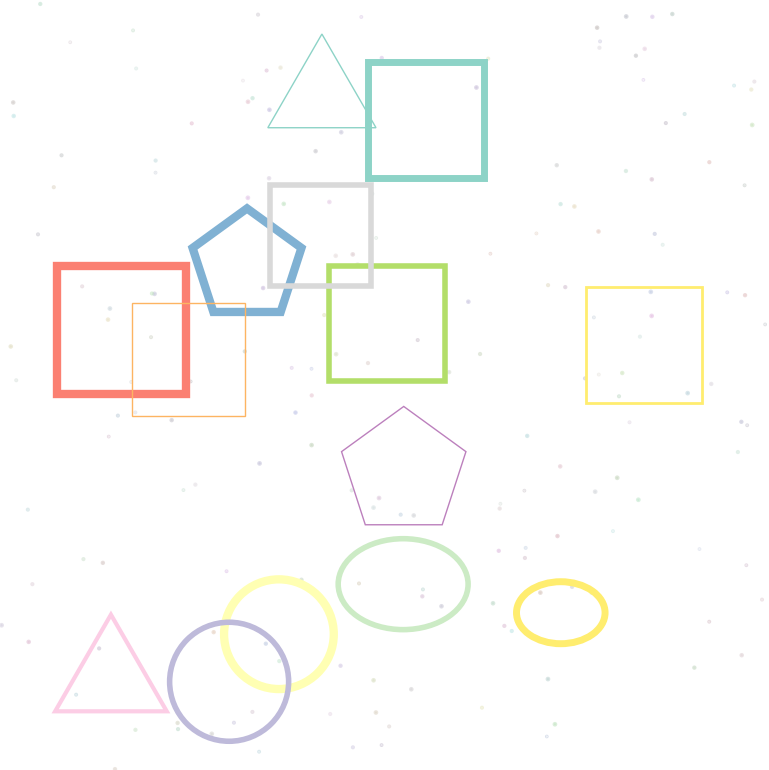[{"shape": "triangle", "thickness": 0.5, "radius": 0.41, "center": [0.418, 0.875]}, {"shape": "square", "thickness": 2.5, "radius": 0.38, "center": [0.553, 0.844]}, {"shape": "circle", "thickness": 3, "radius": 0.36, "center": [0.362, 0.176]}, {"shape": "circle", "thickness": 2, "radius": 0.39, "center": [0.298, 0.115]}, {"shape": "square", "thickness": 3, "radius": 0.42, "center": [0.158, 0.571]}, {"shape": "pentagon", "thickness": 3, "radius": 0.37, "center": [0.321, 0.655]}, {"shape": "square", "thickness": 0.5, "radius": 0.37, "center": [0.245, 0.533]}, {"shape": "square", "thickness": 2, "radius": 0.38, "center": [0.502, 0.58]}, {"shape": "triangle", "thickness": 1.5, "radius": 0.42, "center": [0.144, 0.118]}, {"shape": "square", "thickness": 2, "radius": 0.33, "center": [0.416, 0.694]}, {"shape": "pentagon", "thickness": 0.5, "radius": 0.42, "center": [0.524, 0.387]}, {"shape": "oval", "thickness": 2, "radius": 0.42, "center": [0.524, 0.241]}, {"shape": "square", "thickness": 1, "radius": 0.38, "center": [0.837, 0.552]}, {"shape": "oval", "thickness": 2.5, "radius": 0.29, "center": [0.728, 0.204]}]